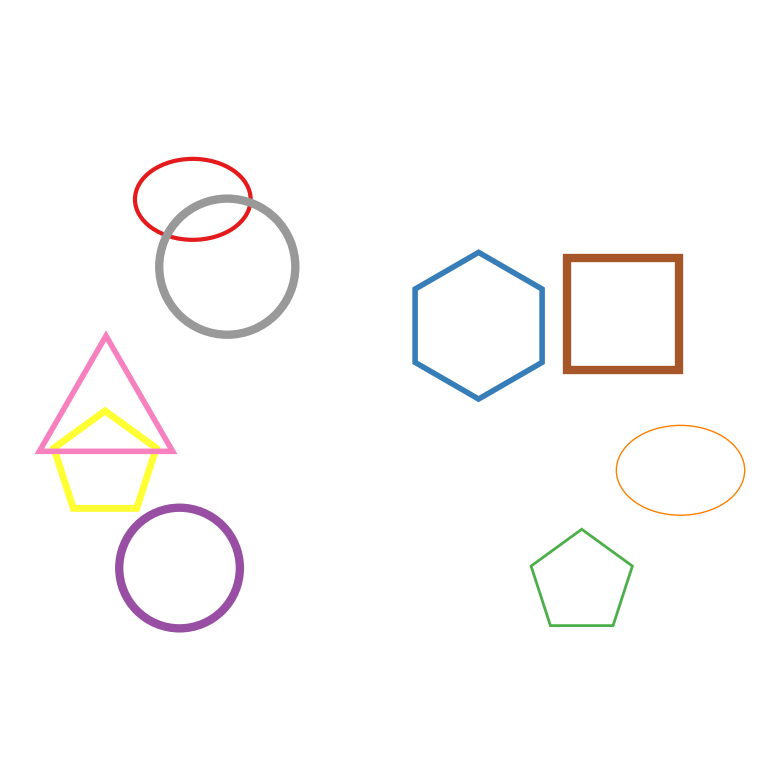[{"shape": "oval", "thickness": 1.5, "radius": 0.38, "center": [0.25, 0.741]}, {"shape": "hexagon", "thickness": 2, "radius": 0.48, "center": [0.622, 0.577]}, {"shape": "pentagon", "thickness": 1, "radius": 0.35, "center": [0.755, 0.243]}, {"shape": "circle", "thickness": 3, "radius": 0.39, "center": [0.233, 0.262]}, {"shape": "oval", "thickness": 0.5, "radius": 0.42, "center": [0.884, 0.389]}, {"shape": "pentagon", "thickness": 2.5, "radius": 0.35, "center": [0.136, 0.396]}, {"shape": "square", "thickness": 3, "radius": 0.36, "center": [0.809, 0.592]}, {"shape": "triangle", "thickness": 2, "radius": 0.5, "center": [0.138, 0.464]}, {"shape": "circle", "thickness": 3, "radius": 0.44, "center": [0.295, 0.654]}]